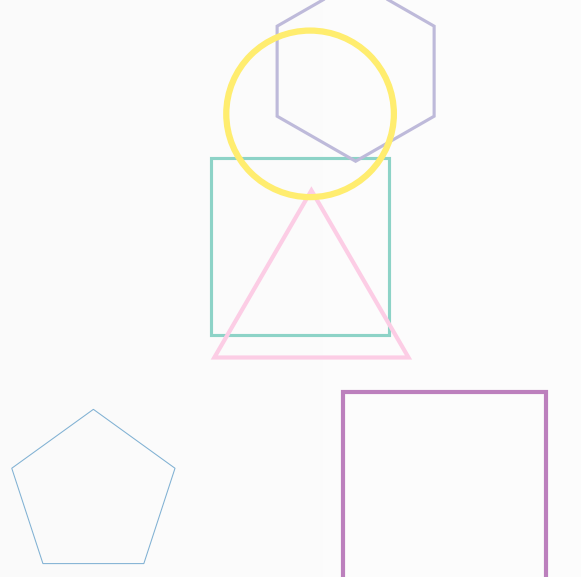[{"shape": "square", "thickness": 1.5, "radius": 0.77, "center": [0.516, 0.572]}, {"shape": "hexagon", "thickness": 1.5, "radius": 0.78, "center": [0.612, 0.876]}, {"shape": "pentagon", "thickness": 0.5, "radius": 0.74, "center": [0.161, 0.143]}, {"shape": "triangle", "thickness": 2, "radius": 0.96, "center": [0.536, 0.477]}, {"shape": "square", "thickness": 2, "radius": 0.88, "center": [0.764, 0.146]}, {"shape": "circle", "thickness": 3, "radius": 0.72, "center": [0.533, 0.802]}]